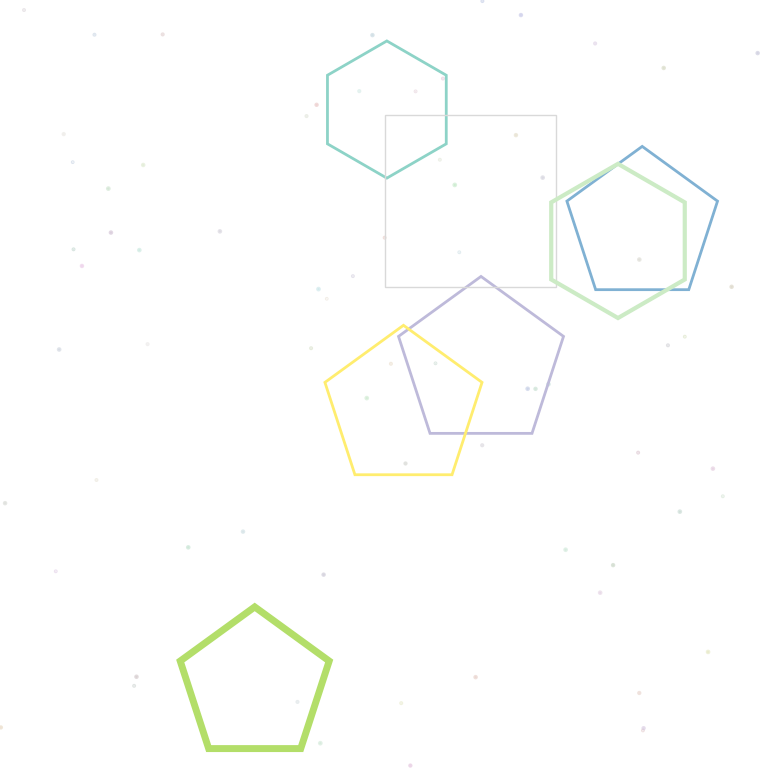[{"shape": "hexagon", "thickness": 1, "radius": 0.45, "center": [0.502, 0.858]}, {"shape": "pentagon", "thickness": 1, "radius": 0.56, "center": [0.625, 0.528]}, {"shape": "pentagon", "thickness": 1, "radius": 0.51, "center": [0.834, 0.707]}, {"shape": "pentagon", "thickness": 2.5, "radius": 0.51, "center": [0.331, 0.11]}, {"shape": "square", "thickness": 0.5, "radius": 0.56, "center": [0.611, 0.739]}, {"shape": "hexagon", "thickness": 1.5, "radius": 0.5, "center": [0.803, 0.687]}, {"shape": "pentagon", "thickness": 1, "radius": 0.54, "center": [0.524, 0.47]}]